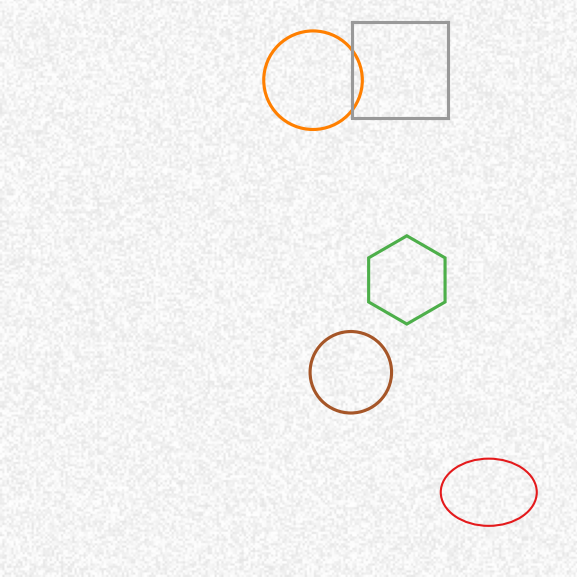[{"shape": "oval", "thickness": 1, "radius": 0.42, "center": [0.846, 0.147]}, {"shape": "hexagon", "thickness": 1.5, "radius": 0.38, "center": [0.705, 0.514]}, {"shape": "circle", "thickness": 1.5, "radius": 0.43, "center": [0.542, 0.86]}, {"shape": "circle", "thickness": 1.5, "radius": 0.35, "center": [0.607, 0.355]}, {"shape": "square", "thickness": 1.5, "radius": 0.42, "center": [0.692, 0.878]}]